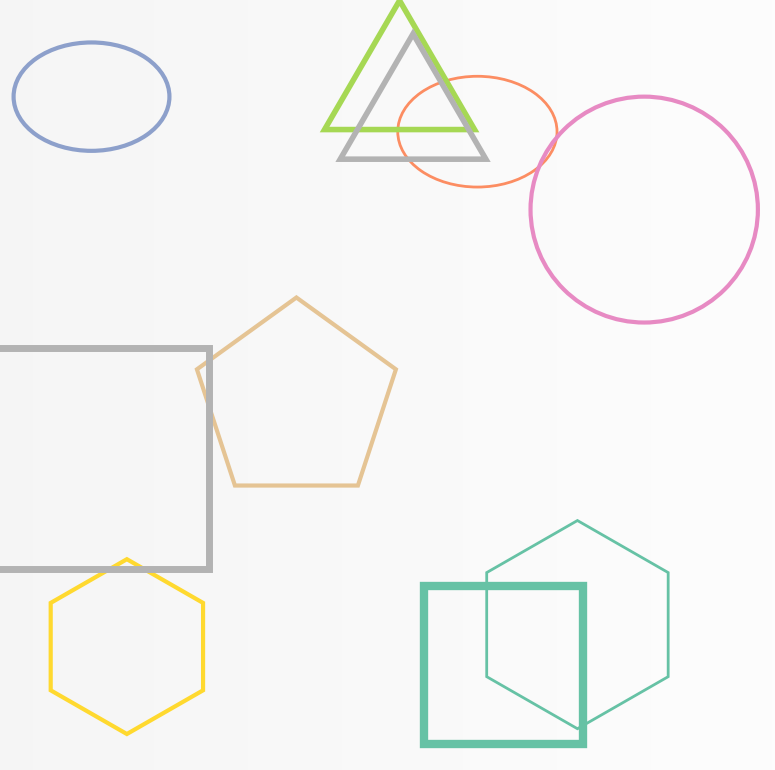[{"shape": "hexagon", "thickness": 1, "radius": 0.68, "center": [0.745, 0.189]}, {"shape": "square", "thickness": 3, "radius": 0.51, "center": [0.65, 0.137]}, {"shape": "oval", "thickness": 1, "radius": 0.51, "center": [0.616, 0.829]}, {"shape": "oval", "thickness": 1.5, "radius": 0.5, "center": [0.118, 0.874]}, {"shape": "circle", "thickness": 1.5, "radius": 0.73, "center": [0.831, 0.728]}, {"shape": "triangle", "thickness": 2, "radius": 0.56, "center": [0.516, 0.888]}, {"shape": "hexagon", "thickness": 1.5, "radius": 0.57, "center": [0.164, 0.16]}, {"shape": "pentagon", "thickness": 1.5, "radius": 0.67, "center": [0.382, 0.479]}, {"shape": "triangle", "thickness": 2, "radius": 0.54, "center": [0.533, 0.848]}, {"shape": "square", "thickness": 2.5, "radius": 0.72, "center": [0.127, 0.405]}]